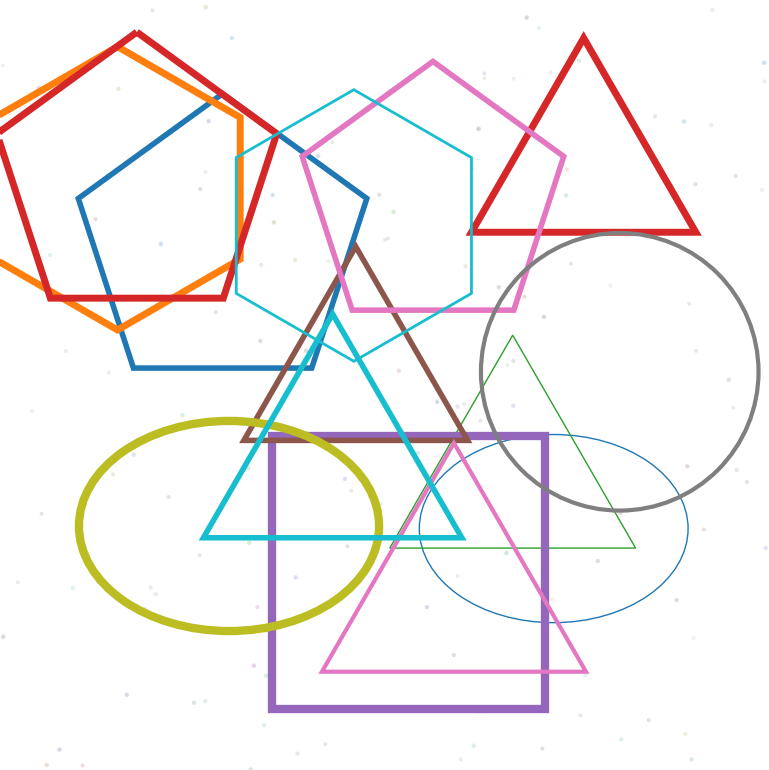[{"shape": "oval", "thickness": 0.5, "radius": 0.87, "center": [0.719, 0.314]}, {"shape": "pentagon", "thickness": 2, "radius": 0.98, "center": [0.289, 0.681]}, {"shape": "hexagon", "thickness": 2.5, "radius": 0.92, "center": [0.153, 0.755]}, {"shape": "triangle", "thickness": 0.5, "radius": 0.92, "center": [0.666, 0.38]}, {"shape": "pentagon", "thickness": 2.5, "radius": 0.96, "center": [0.178, 0.767]}, {"shape": "triangle", "thickness": 2.5, "radius": 0.84, "center": [0.758, 0.782]}, {"shape": "square", "thickness": 3, "radius": 0.88, "center": [0.53, 0.256]}, {"shape": "triangle", "thickness": 2, "radius": 0.84, "center": [0.462, 0.512]}, {"shape": "pentagon", "thickness": 2, "radius": 0.89, "center": [0.562, 0.742]}, {"shape": "triangle", "thickness": 1.5, "radius": 0.99, "center": [0.59, 0.227]}, {"shape": "circle", "thickness": 1.5, "radius": 0.9, "center": [0.805, 0.517]}, {"shape": "oval", "thickness": 3, "radius": 0.97, "center": [0.297, 0.317]}, {"shape": "hexagon", "thickness": 1, "radius": 0.88, "center": [0.46, 0.707]}, {"shape": "triangle", "thickness": 2, "radius": 0.97, "center": [0.432, 0.398]}]